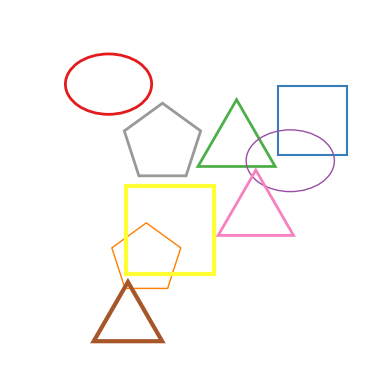[{"shape": "oval", "thickness": 2, "radius": 0.56, "center": [0.282, 0.781]}, {"shape": "square", "thickness": 1.5, "radius": 0.45, "center": [0.812, 0.688]}, {"shape": "triangle", "thickness": 2, "radius": 0.58, "center": [0.614, 0.625]}, {"shape": "oval", "thickness": 1, "radius": 0.57, "center": [0.754, 0.583]}, {"shape": "pentagon", "thickness": 1, "radius": 0.47, "center": [0.38, 0.327]}, {"shape": "square", "thickness": 3, "radius": 0.57, "center": [0.442, 0.402]}, {"shape": "triangle", "thickness": 3, "radius": 0.51, "center": [0.332, 0.165]}, {"shape": "triangle", "thickness": 2, "radius": 0.57, "center": [0.665, 0.445]}, {"shape": "pentagon", "thickness": 2, "radius": 0.52, "center": [0.422, 0.628]}]